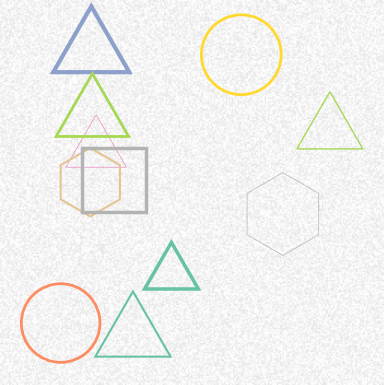[{"shape": "triangle", "thickness": 2.5, "radius": 0.4, "center": [0.445, 0.29]}, {"shape": "triangle", "thickness": 1.5, "radius": 0.56, "center": [0.345, 0.13]}, {"shape": "circle", "thickness": 2, "radius": 0.51, "center": [0.158, 0.161]}, {"shape": "triangle", "thickness": 3, "radius": 0.57, "center": [0.237, 0.87]}, {"shape": "triangle", "thickness": 0.5, "radius": 0.45, "center": [0.25, 0.611]}, {"shape": "triangle", "thickness": 1, "radius": 0.49, "center": [0.857, 0.663]}, {"shape": "triangle", "thickness": 2, "radius": 0.54, "center": [0.24, 0.7]}, {"shape": "circle", "thickness": 2, "radius": 0.52, "center": [0.627, 0.858]}, {"shape": "hexagon", "thickness": 1.5, "radius": 0.44, "center": [0.234, 0.527]}, {"shape": "square", "thickness": 2.5, "radius": 0.41, "center": [0.296, 0.532]}, {"shape": "hexagon", "thickness": 0.5, "radius": 0.54, "center": [0.735, 0.444]}]